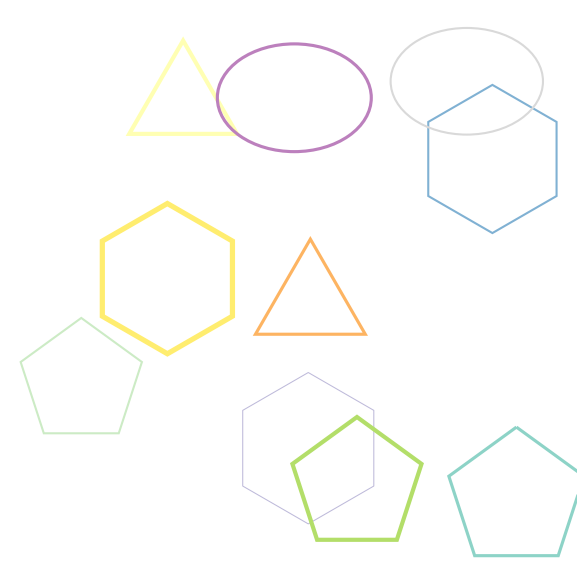[{"shape": "pentagon", "thickness": 1.5, "radius": 0.62, "center": [0.894, 0.136]}, {"shape": "triangle", "thickness": 2, "radius": 0.54, "center": [0.317, 0.821]}, {"shape": "hexagon", "thickness": 0.5, "radius": 0.66, "center": [0.534, 0.223]}, {"shape": "hexagon", "thickness": 1, "radius": 0.64, "center": [0.853, 0.724]}, {"shape": "triangle", "thickness": 1.5, "radius": 0.55, "center": [0.537, 0.475]}, {"shape": "pentagon", "thickness": 2, "radius": 0.59, "center": [0.618, 0.159]}, {"shape": "oval", "thickness": 1, "radius": 0.66, "center": [0.808, 0.858]}, {"shape": "oval", "thickness": 1.5, "radius": 0.67, "center": [0.51, 0.83]}, {"shape": "pentagon", "thickness": 1, "radius": 0.55, "center": [0.141, 0.338]}, {"shape": "hexagon", "thickness": 2.5, "radius": 0.65, "center": [0.29, 0.517]}]